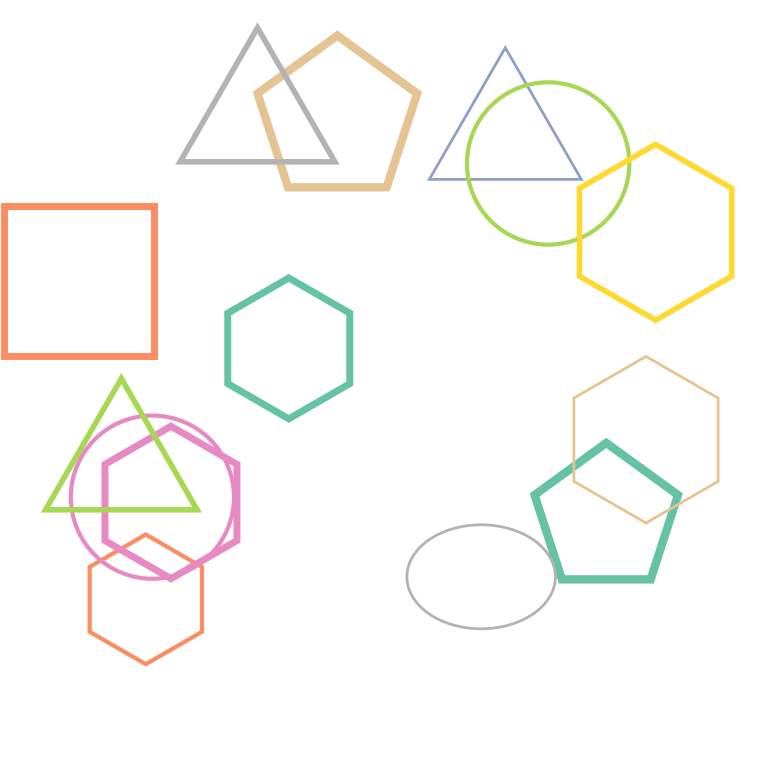[{"shape": "pentagon", "thickness": 3, "radius": 0.49, "center": [0.787, 0.327]}, {"shape": "hexagon", "thickness": 2.5, "radius": 0.46, "center": [0.375, 0.548]}, {"shape": "square", "thickness": 2.5, "radius": 0.49, "center": [0.103, 0.635]}, {"shape": "hexagon", "thickness": 1.5, "radius": 0.42, "center": [0.189, 0.222]}, {"shape": "triangle", "thickness": 1, "radius": 0.57, "center": [0.656, 0.824]}, {"shape": "hexagon", "thickness": 2.5, "radius": 0.49, "center": [0.222, 0.347]}, {"shape": "circle", "thickness": 1.5, "radius": 0.53, "center": [0.198, 0.354]}, {"shape": "triangle", "thickness": 2, "radius": 0.57, "center": [0.158, 0.395]}, {"shape": "circle", "thickness": 1.5, "radius": 0.53, "center": [0.712, 0.788]}, {"shape": "hexagon", "thickness": 2, "radius": 0.57, "center": [0.851, 0.698]}, {"shape": "pentagon", "thickness": 3, "radius": 0.54, "center": [0.438, 0.845]}, {"shape": "hexagon", "thickness": 1, "radius": 0.54, "center": [0.839, 0.429]}, {"shape": "oval", "thickness": 1, "radius": 0.48, "center": [0.625, 0.251]}, {"shape": "triangle", "thickness": 2, "radius": 0.58, "center": [0.334, 0.848]}]